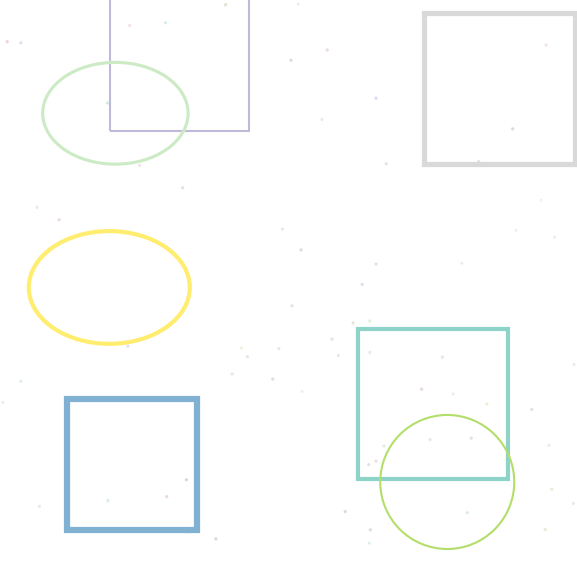[{"shape": "square", "thickness": 2, "radius": 0.65, "center": [0.75, 0.299]}, {"shape": "square", "thickness": 1, "radius": 0.6, "center": [0.311, 0.892]}, {"shape": "square", "thickness": 3, "radius": 0.57, "center": [0.229, 0.195]}, {"shape": "circle", "thickness": 1, "radius": 0.58, "center": [0.774, 0.165]}, {"shape": "square", "thickness": 2.5, "radius": 0.65, "center": [0.865, 0.846]}, {"shape": "oval", "thickness": 1.5, "radius": 0.63, "center": [0.2, 0.803]}, {"shape": "oval", "thickness": 2, "radius": 0.7, "center": [0.189, 0.501]}]